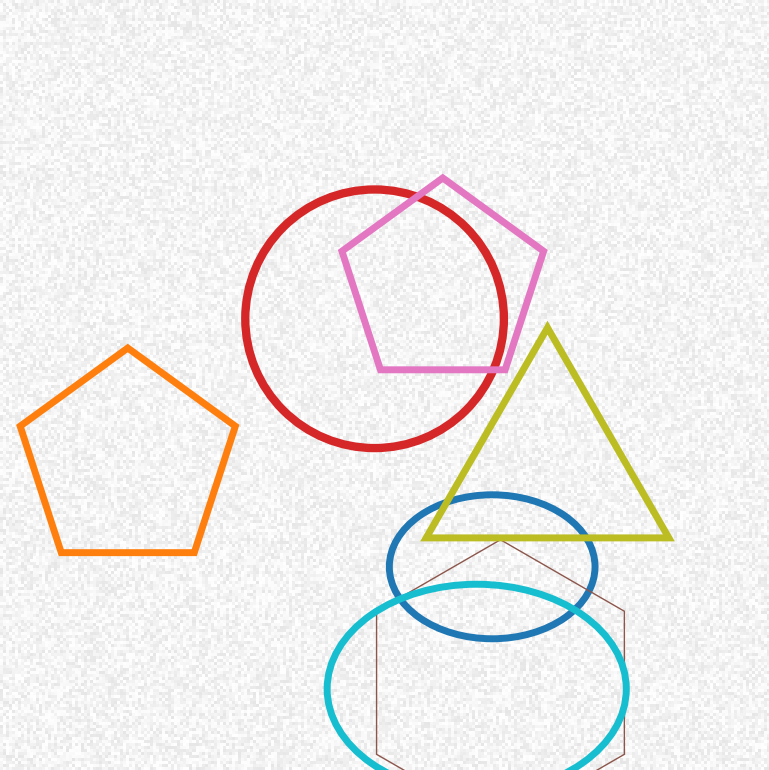[{"shape": "oval", "thickness": 2.5, "radius": 0.67, "center": [0.639, 0.264]}, {"shape": "pentagon", "thickness": 2.5, "radius": 0.73, "center": [0.166, 0.401]}, {"shape": "circle", "thickness": 3, "radius": 0.84, "center": [0.486, 0.586]}, {"shape": "hexagon", "thickness": 0.5, "radius": 0.93, "center": [0.65, 0.113]}, {"shape": "pentagon", "thickness": 2.5, "radius": 0.69, "center": [0.575, 0.631]}, {"shape": "triangle", "thickness": 2.5, "radius": 0.91, "center": [0.711, 0.392]}, {"shape": "oval", "thickness": 2.5, "radius": 0.97, "center": [0.619, 0.105]}]